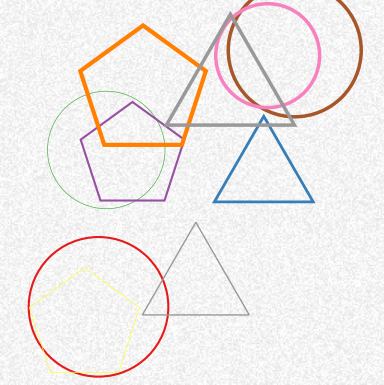[{"shape": "circle", "thickness": 1.5, "radius": 0.91, "center": [0.256, 0.203]}, {"shape": "triangle", "thickness": 2, "radius": 0.74, "center": [0.685, 0.55]}, {"shape": "circle", "thickness": 0.5, "radius": 0.76, "center": [0.276, 0.61]}, {"shape": "pentagon", "thickness": 1.5, "radius": 0.71, "center": [0.344, 0.594]}, {"shape": "pentagon", "thickness": 3, "radius": 0.86, "center": [0.372, 0.762]}, {"shape": "pentagon", "thickness": 0.5, "radius": 0.75, "center": [0.219, 0.155]}, {"shape": "circle", "thickness": 2.5, "radius": 0.86, "center": [0.766, 0.869]}, {"shape": "circle", "thickness": 2.5, "radius": 0.67, "center": [0.695, 0.855]}, {"shape": "triangle", "thickness": 1, "radius": 0.8, "center": [0.509, 0.262]}, {"shape": "triangle", "thickness": 2.5, "radius": 0.96, "center": [0.599, 0.771]}]